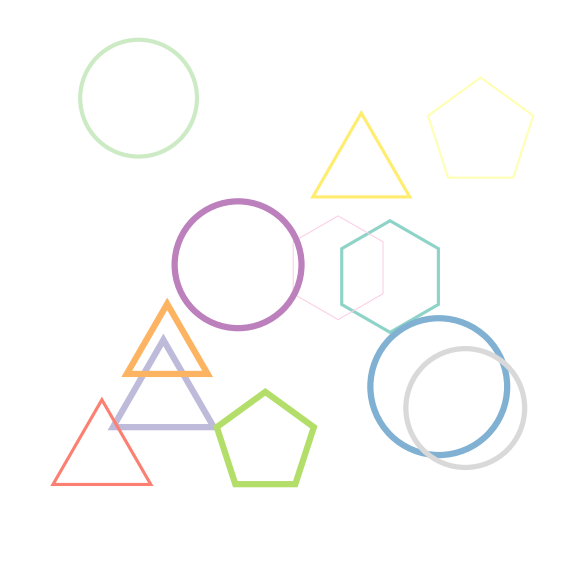[{"shape": "hexagon", "thickness": 1.5, "radius": 0.48, "center": [0.675, 0.52]}, {"shape": "pentagon", "thickness": 1, "radius": 0.48, "center": [0.832, 0.769]}, {"shape": "triangle", "thickness": 3, "radius": 0.5, "center": [0.283, 0.31]}, {"shape": "triangle", "thickness": 1.5, "radius": 0.49, "center": [0.176, 0.209]}, {"shape": "circle", "thickness": 3, "radius": 0.59, "center": [0.76, 0.33]}, {"shape": "triangle", "thickness": 3, "radius": 0.4, "center": [0.29, 0.392]}, {"shape": "pentagon", "thickness": 3, "radius": 0.44, "center": [0.459, 0.232]}, {"shape": "hexagon", "thickness": 0.5, "radius": 0.45, "center": [0.585, 0.535]}, {"shape": "circle", "thickness": 2.5, "radius": 0.51, "center": [0.806, 0.293]}, {"shape": "circle", "thickness": 3, "radius": 0.55, "center": [0.412, 0.541]}, {"shape": "circle", "thickness": 2, "radius": 0.51, "center": [0.24, 0.829]}, {"shape": "triangle", "thickness": 1.5, "radius": 0.48, "center": [0.626, 0.707]}]